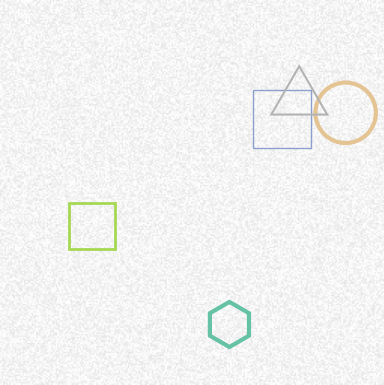[{"shape": "hexagon", "thickness": 3, "radius": 0.29, "center": [0.596, 0.157]}, {"shape": "square", "thickness": 1, "radius": 0.38, "center": [0.733, 0.69]}, {"shape": "square", "thickness": 2, "radius": 0.3, "center": [0.238, 0.412]}, {"shape": "circle", "thickness": 3, "radius": 0.39, "center": [0.898, 0.707]}, {"shape": "triangle", "thickness": 1.5, "radius": 0.42, "center": [0.777, 0.744]}]